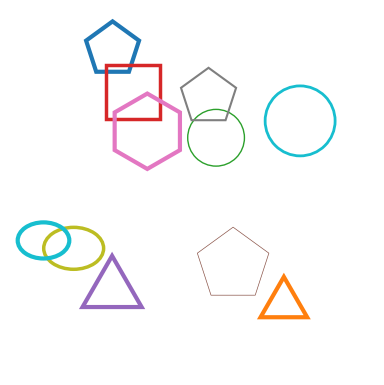[{"shape": "pentagon", "thickness": 3, "radius": 0.36, "center": [0.292, 0.872]}, {"shape": "triangle", "thickness": 3, "radius": 0.35, "center": [0.737, 0.211]}, {"shape": "circle", "thickness": 1, "radius": 0.37, "center": [0.561, 0.642]}, {"shape": "square", "thickness": 2.5, "radius": 0.35, "center": [0.345, 0.761]}, {"shape": "triangle", "thickness": 3, "radius": 0.44, "center": [0.291, 0.247]}, {"shape": "pentagon", "thickness": 0.5, "radius": 0.49, "center": [0.605, 0.312]}, {"shape": "hexagon", "thickness": 3, "radius": 0.49, "center": [0.383, 0.659]}, {"shape": "pentagon", "thickness": 1.5, "radius": 0.38, "center": [0.542, 0.749]}, {"shape": "oval", "thickness": 2.5, "radius": 0.39, "center": [0.191, 0.355]}, {"shape": "circle", "thickness": 2, "radius": 0.45, "center": [0.78, 0.686]}, {"shape": "oval", "thickness": 3, "radius": 0.34, "center": [0.113, 0.375]}]